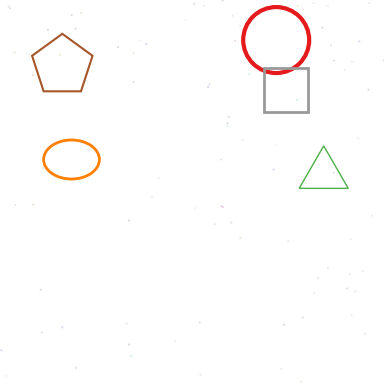[{"shape": "circle", "thickness": 3, "radius": 0.43, "center": [0.717, 0.896]}, {"shape": "triangle", "thickness": 1, "radius": 0.37, "center": [0.841, 0.548]}, {"shape": "oval", "thickness": 2, "radius": 0.36, "center": [0.186, 0.586]}, {"shape": "pentagon", "thickness": 1.5, "radius": 0.41, "center": [0.162, 0.83]}, {"shape": "square", "thickness": 2, "radius": 0.29, "center": [0.742, 0.766]}]